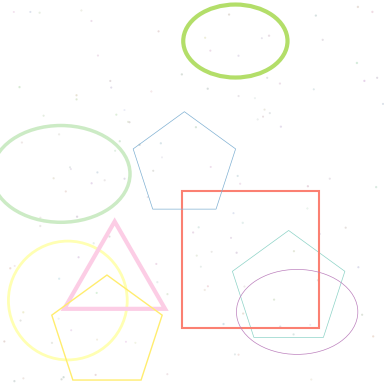[{"shape": "pentagon", "thickness": 0.5, "radius": 0.77, "center": [0.75, 0.248]}, {"shape": "circle", "thickness": 2, "radius": 0.77, "center": [0.176, 0.219]}, {"shape": "square", "thickness": 1.5, "radius": 0.89, "center": [0.65, 0.325]}, {"shape": "pentagon", "thickness": 0.5, "radius": 0.7, "center": [0.479, 0.57]}, {"shape": "oval", "thickness": 3, "radius": 0.68, "center": [0.611, 0.893]}, {"shape": "triangle", "thickness": 3, "radius": 0.76, "center": [0.298, 0.273]}, {"shape": "oval", "thickness": 0.5, "radius": 0.79, "center": [0.772, 0.19]}, {"shape": "oval", "thickness": 2.5, "radius": 0.9, "center": [0.158, 0.548]}, {"shape": "pentagon", "thickness": 1, "radius": 0.75, "center": [0.278, 0.135]}]